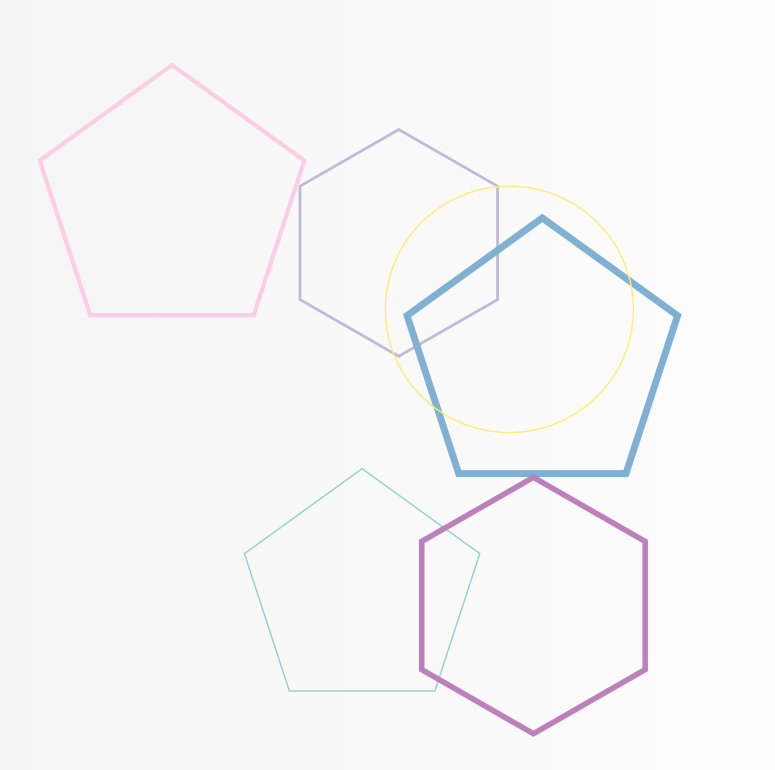[{"shape": "pentagon", "thickness": 0.5, "radius": 0.8, "center": [0.467, 0.232]}, {"shape": "hexagon", "thickness": 1, "radius": 0.74, "center": [0.515, 0.685]}, {"shape": "pentagon", "thickness": 2.5, "radius": 0.92, "center": [0.7, 0.533]}, {"shape": "pentagon", "thickness": 1.5, "radius": 0.9, "center": [0.222, 0.736]}, {"shape": "hexagon", "thickness": 2, "radius": 0.83, "center": [0.688, 0.214]}, {"shape": "circle", "thickness": 0.5, "radius": 0.8, "center": [0.657, 0.598]}]